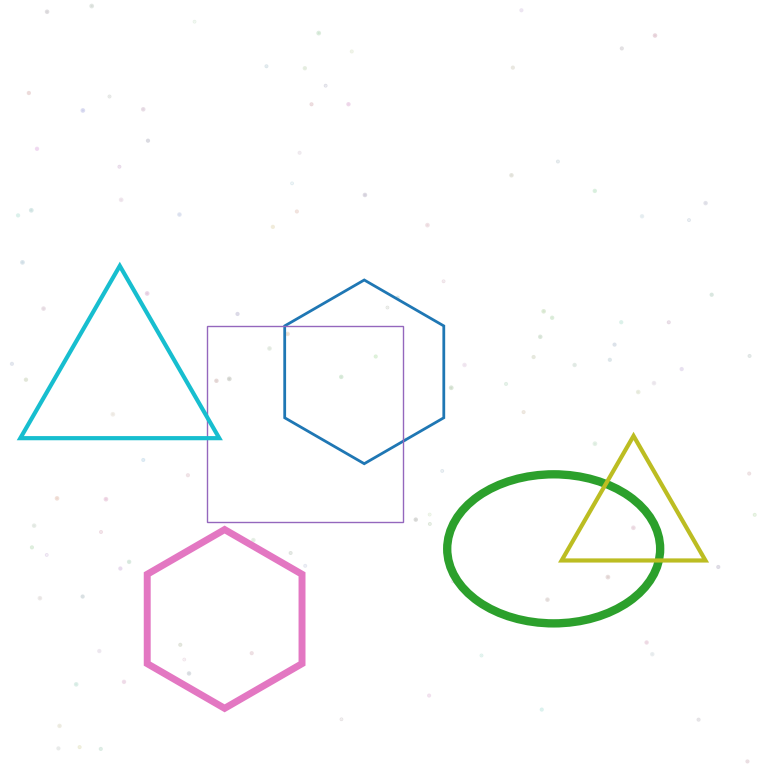[{"shape": "hexagon", "thickness": 1, "radius": 0.6, "center": [0.473, 0.517]}, {"shape": "oval", "thickness": 3, "radius": 0.69, "center": [0.719, 0.287]}, {"shape": "square", "thickness": 0.5, "radius": 0.64, "center": [0.396, 0.449]}, {"shape": "hexagon", "thickness": 2.5, "radius": 0.58, "center": [0.292, 0.196]}, {"shape": "triangle", "thickness": 1.5, "radius": 0.54, "center": [0.823, 0.326]}, {"shape": "triangle", "thickness": 1.5, "radius": 0.75, "center": [0.156, 0.506]}]